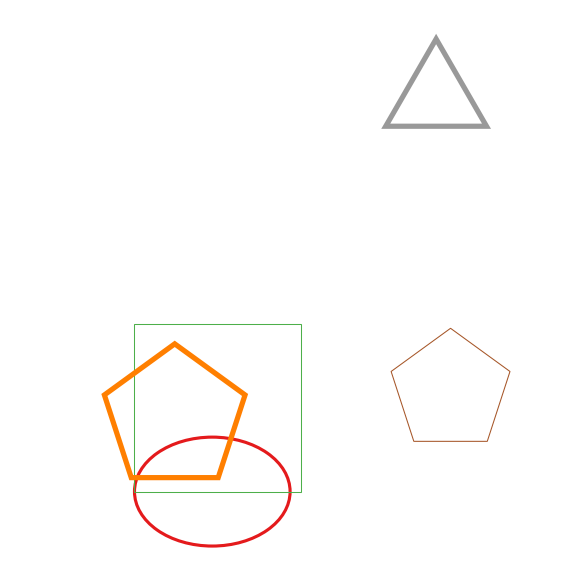[{"shape": "oval", "thickness": 1.5, "radius": 0.67, "center": [0.368, 0.148]}, {"shape": "square", "thickness": 0.5, "radius": 0.72, "center": [0.377, 0.293]}, {"shape": "pentagon", "thickness": 2.5, "radius": 0.64, "center": [0.303, 0.276]}, {"shape": "pentagon", "thickness": 0.5, "radius": 0.54, "center": [0.78, 0.322]}, {"shape": "triangle", "thickness": 2.5, "radius": 0.5, "center": [0.755, 0.831]}]